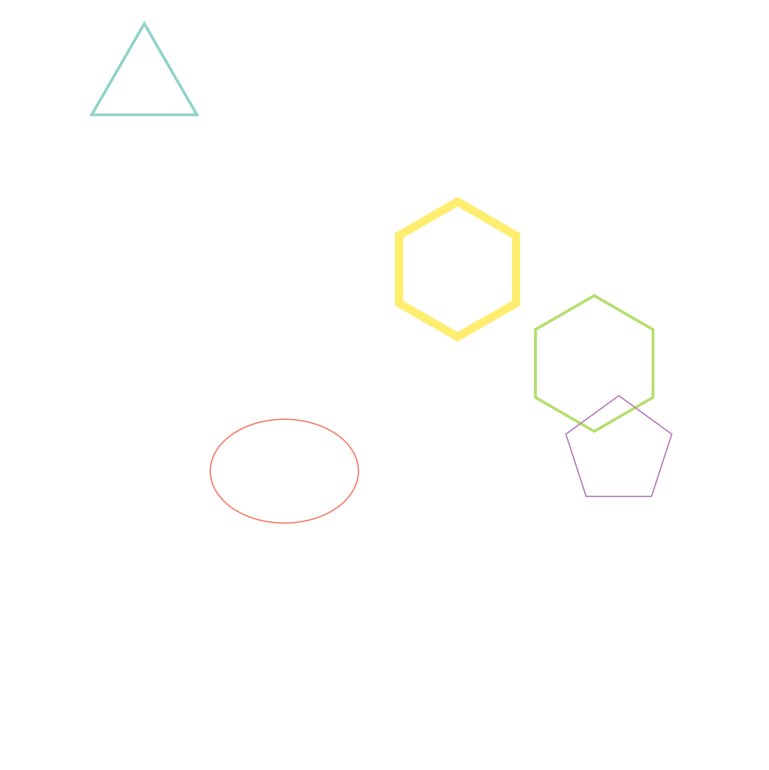[{"shape": "triangle", "thickness": 1, "radius": 0.39, "center": [0.187, 0.89]}, {"shape": "oval", "thickness": 0.5, "radius": 0.48, "center": [0.369, 0.388]}, {"shape": "hexagon", "thickness": 1, "radius": 0.44, "center": [0.772, 0.528]}, {"shape": "pentagon", "thickness": 0.5, "radius": 0.36, "center": [0.804, 0.414]}, {"shape": "hexagon", "thickness": 3, "radius": 0.44, "center": [0.594, 0.65]}]